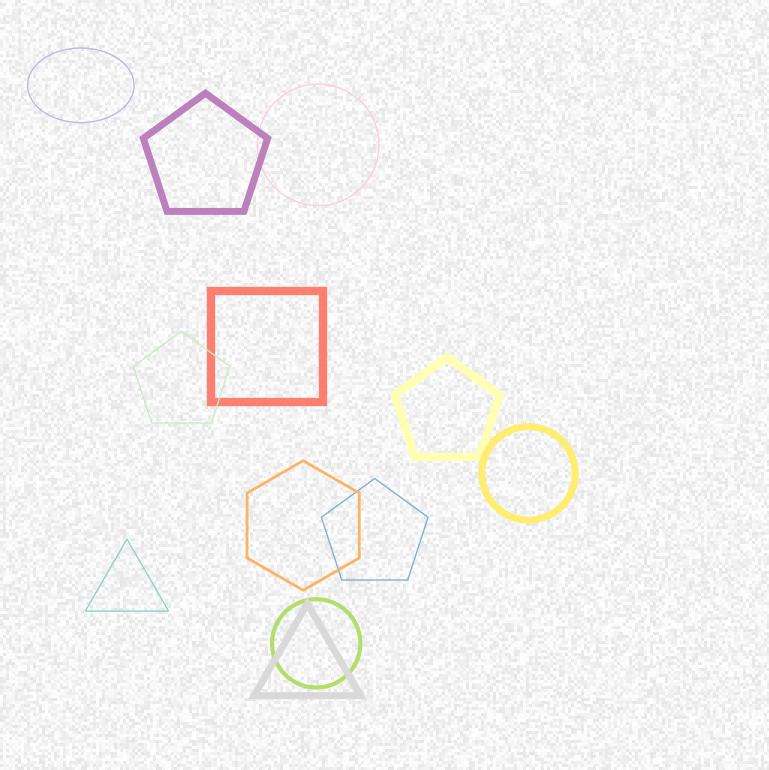[{"shape": "triangle", "thickness": 0.5, "radius": 0.31, "center": [0.165, 0.238]}, {"shape": "pentagon", "thickness": 3, "radius": 0.36, "center": [0.581, 0.465]}, {"shape": "oval", "thickness": 0.5, "radius": 0.35, "center": [0.105, 0.889]}, {"shape": "square", "thickness": 3, "radius": 0.36, "center": [0.347, 0.55]}, {"shape": "pentagon", "thickness": 0.5, "radius": 0.36, "center": [0.487, 0.306]}, {"shape": "hexagon", "thickness": 1, "radius": 0.42, "center": [0.394, 0.318]}, {"shape": "circle", "thickness": 1.5, "radius": 0.29, "center": [0.411, 0.164]}, {"shape": "circle", "thickness": 0.5, "radius": 0.39, "center": [0.413, 0.812]}, {"shape": "triangle", "thickness": 2.5, "radius": 0.4, "center": [0.399, 0.136]}, {"shape": "pentagon", "thickness": 2.5, "radius": 0.42, "center": [0.267, 0.794]}, {"shape": "pentagon", "thickness": 0.5, "radius": 0.33, "center": [0.236, 0.504]}, {"shape": "circle", "thickness": 2.5, "radius": 0.3, "center": [0.686, 0.385]}]